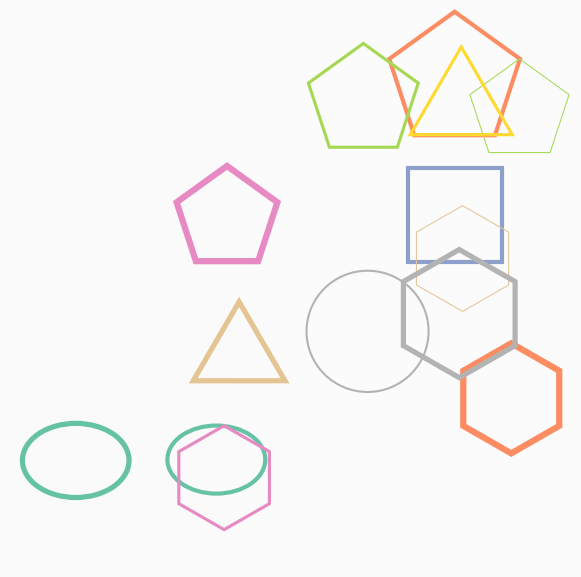[{"shape": "oval", "thickness": 2.5, "radius": 0.46, "center": [0.13, 0.202]}, {"shape": "oval", "thickness": 2, "radius": 0.42, "center": [0.372, 0.203]}, {"shape": "pentagon", "thickness": 2, "radius": 0.59, "center": [0.782, 0.861]}, {"shape": "hexagon", "thickness": 3, "radius": 0.48, "center": [0.88, 0.309]}, {"shape": "square", "thickness": 2, "radius": 0.41, "center": [0.783, 0.626]}, {"shape": "pentagon", "thickness": 3, "radius": 0.46, "center": [0.391, 0.621]}, {"shape": "hexagon", "thickness": 1.5, "radius": 0.45, "center": [0.386, 0.172]}, {"shape": "pentagon", "thickness": 1.5, "radius": 0.5, "center": [0.625, 0.825]}, {"shape": "pentagon", "thickness": 0.5, "radius": 0.45, "center": [0.894, 0.808]}, {"shape": "triangle", "thickness": 1.5, "radius": 0.51, "center": [0.794, 0.817]}, {"shape": "hexagon", "thickness": 0.5, "radius": 0.46, "center": [0.796, 0.551]}, {"shape": "triangle", "thickness": 2.5, "radius": 0.46, "center": [0.411, 0.385]}, {"shape": "circle", "thickness": 1, "radius": 0.52, "center": [0.632, 0.425]}, {"shape": "hexagon", "thickness": 2.5, "radius": 0.55, "center": [0.79, 0.456]}]